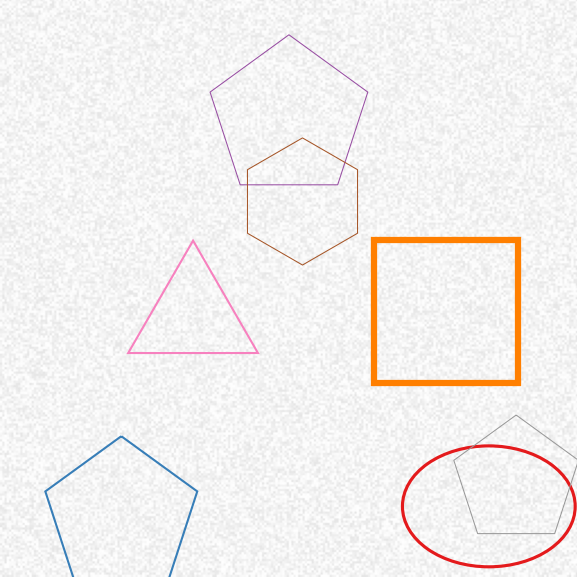[{"shape": "oval", "thickness": 1.5, "radius": 0.75, "center": [0.846, 0.122]}, {"shape": "pentagon", "thickness": 1, "radius": 0.69, "center": [0.21, 0.105]}, {"shape": "pentagon", "thickness": 0.5, "radius": 0.72, "center": [0.5, 0.795]}, {"shape": "square", "thickness": 3, "radius": 0.62, "center": [0.773, 0.46]}, {"shape": "hexagon", "thickness": 0.5, "radius": 0.55, "center": [0.524, 0.65]}, {"shape": "triangle", "thickness": 1, "radius": 0.65, "center": [0.334, 0.453]}, {"shape": "pentagon", "thickness": 0.5, "radius": 0.57, "center": [0.894, 0.167]}]